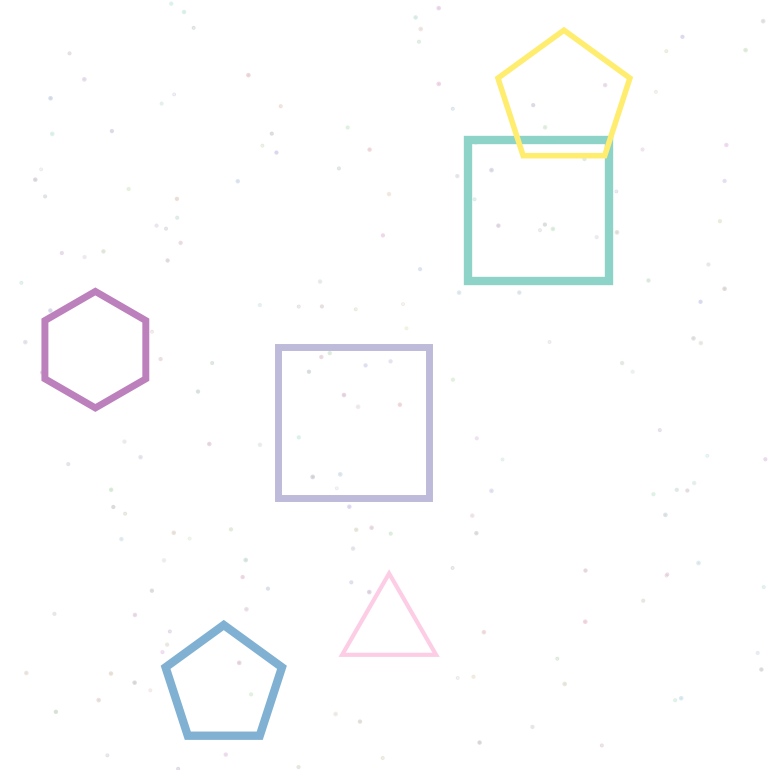[{"shape": "square", "thickness": 3, "radius": 0.46, "center": [0.699, 0.727]}, {"shape": "square", "thickness": 2.5, "radius": 0.49, "center": [0.459, 0.451]}, {"shape": "pentagon", "thickness": 3, "radius": 0.4, "center": [0.291, 0.109]}, {"shape": "triangle", "thickness": 1.5, "radius": 0.35, "center": [0.505, 0.185]}, {"shape": "hexagon", "thickness": 2.5, "radius": 0.38, "center": [0.124, 0.546]}, {"shape": "pentagon", "thickness": 2, "radius": 0.45, "center": [0.732, 0.871]}]